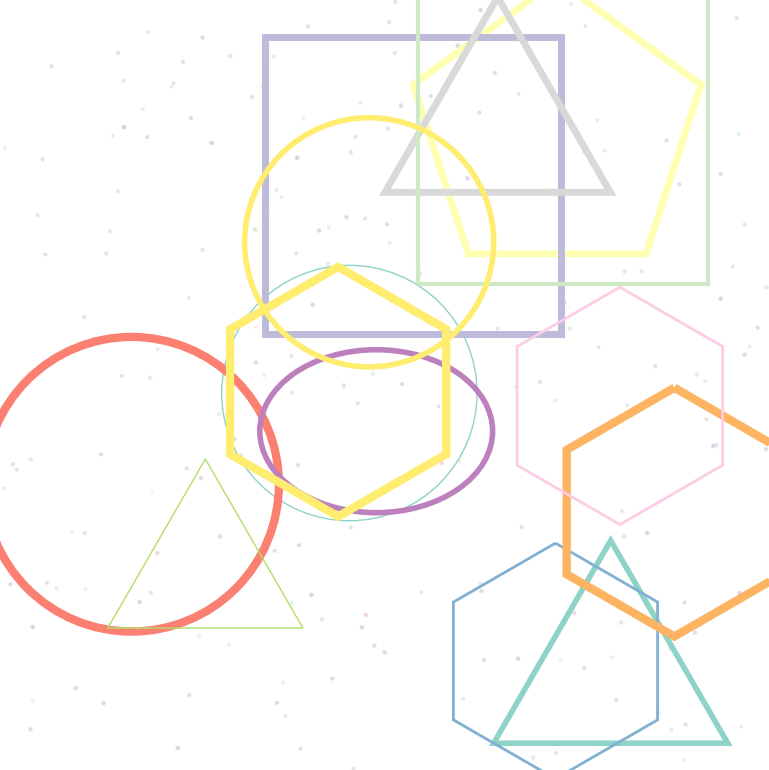[{"shape": "circle", "thickness": 0.5, "radius": 0.83, "center": [0.454, 0.49]}, {"shape": "triangle", "thickness": 2, "radius": 0.88, "center": [0.793, 0.123]}, {"shape": "pentagon", "thickness": 2.5, "radius": 0.98, "center": [0.723, 0.829]}, {"shape": "square", "thickness": 2.5, "radius": 0.96, "center": [0.536, 0.759]}, {"shape": "circle", "thickness": 3, "radius": 0.96, "center": [0.171, 0.371]}, {"shape": "hexagon", "thickness": 1, "radius": 0.77, "center": [0.721, 0.142]}, {"shape": "hexagon", "thickness": 3, "radius": 0.81, "center": [0.876, 0.335]}, {"shape": "triangle", "thickness": 0.5, "radius": 0.73, "center": [0.267, 0.257]}, {"shape": "hexagon", "thickness": 1, "radius": 0.77, "center": [0.805, 0.473]}, {"shape": "triangle", "thickness": 2.5, "radius": 0.85, "center": [0.646, 0.835]}, {"shape": "oval", "thickness": 2, "radius": 0.76, "center": [0.489, 0.44]}, {"shape": "square", "thickness": 1.5, "radius": 0.94, "center": [0.731, 0.819]}, {"shape": "circle", "thickness": 2, "radius": 0.81, "center": [0.479, 0.685]}, {"shape": "hexagon", "thickness": 3, "radius": 0.81, "center": [0.439, 0.491]}]